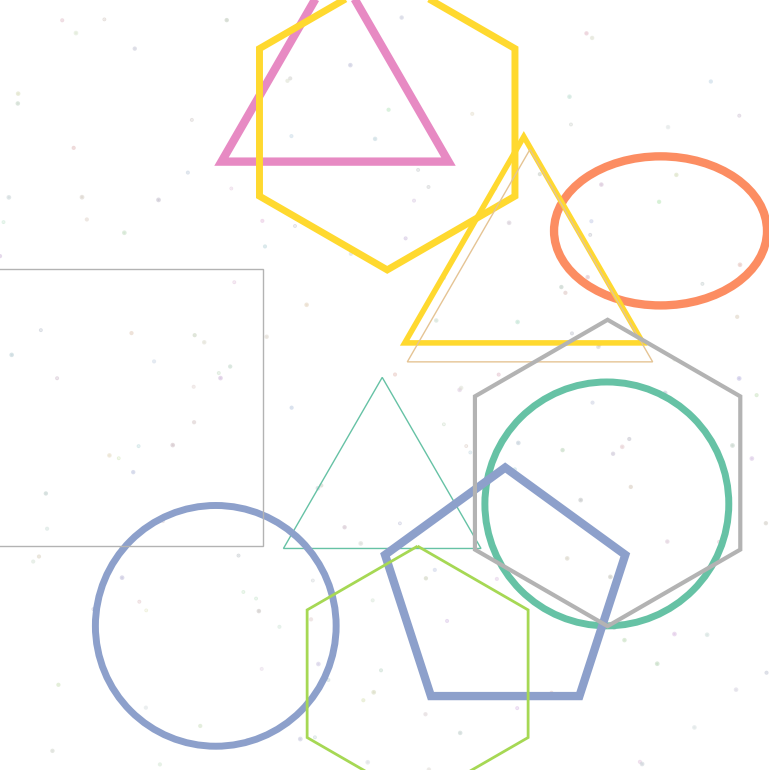[{"shape": "circle", "thickness": 2.5, "radius": 0.79, "center": [0.788, 0.346]}, {"shape": "triangle", "thickness": 0.5, "radius": 0.74, "center": [0.496, 0.362]}, {"shape": "oval", "thickness": 3, "radius": 0.69, "center": [0.858, 0.7]}, {"shape": "circle", "thickness": 2.5, "radius": 0.78, "center": [0.28, 0.187]}, {"shape": "pentagon", "thickness": 3, "radius": 0.82, "center": [0.656, 0.229]}, {"shape": "triangle", "thickness": 3, "radius": 0.85, "center": [0.435, 0.875]}, {"shape": "hexagon", "thickness": 1, "radius": 0.83, "center": [0.542, 0.125]}, {"shape": "triangle", "thickness": 2, "radius": 0.89, "center": [0.68, 0.644]}, {"shape": "hexagon", "thickness": 2.5, "radius": 0.96, "center": [0.503, 0.841]}, {"shape": "triangle", "thickness": 0.5, "radius": 0.92, "center": [0.688, 0.622]}, {"shape": "hexagon", "thickness": 1.5, "radius": 0.99, "center": [0.789, 0.386]}, {"shape": "square", "thickness": 0.5, "radius": 0.9, "center": [0.162, 0.471]}]